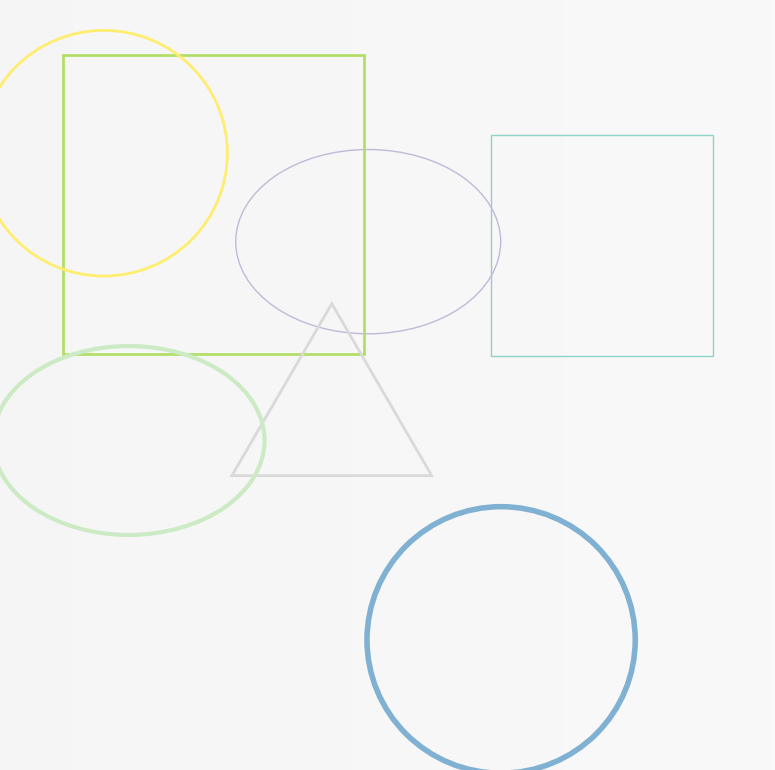[{"shape": "square", "thickness": 0.5, "radius": 0.72, "center": [0.776, 0.681]}, {"shape": "oval", "thickness": 0.5, "radius": 0.85, "center": [0.475, 0.686]}, {"shape": "circle", "thickness": 2, "radius": 0.87, "center": [0.647, 0.169]}, {"shape": "square", "thickness": 1, "radius": 0.97, "center": [0.275, 0.734]}, {"shape": "triangle", "thickness": 1, "radius": 0.74, "center": [0.428, 0.457]}, {"shape": "oval", "thickness": 1.5, "radius": 0.88, "center": [0.166, 0.428]}, {"shape": "circle", "thickness": 1, "radius": 0.8, "center": [0.134, 0.801]}]